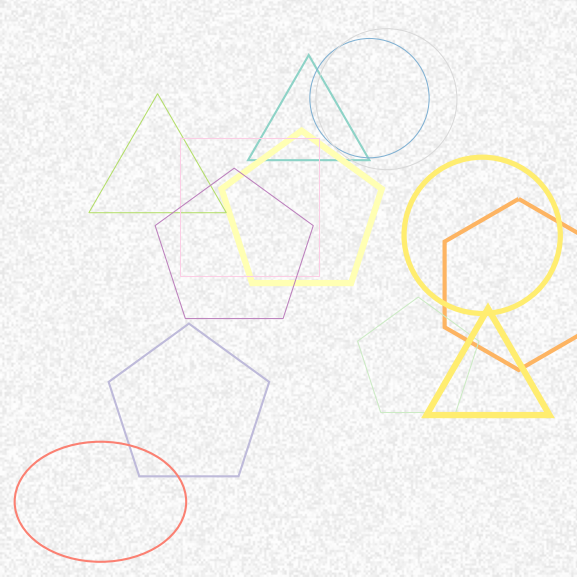[{"shape": "triangle", "thickness": 1, "radius": 0.61, "center": [0.535, 0.782]}, {"shape": "pentagon", "thickness": 3, "radius": 0.73, "center": [0.522, 0.627]}, {"shape": "pentagon", "thickness": 1, "radius": 0.73, "center": [0.327, 0.293]}, {"shape": "oval", "thickness": 1, "radius": 0.74, "center": [0.174, 0.13]}, {"shape": "circle", "thickness": 0.5, "radius": 0.52, "center": [0.64, 0.829]}, {"shape": "hexagon", "thickness": 2, "radius": 0.74, "center": [0.898, 0.507]}, {"shape": "triangle", "thickness": 0.5, "radius": 0.69, "center": [0.273, 0.7]}, {"shape": "square", "thickness": 0.5, "radius": 0.6, "center": [0.432, 0.641]}, {"shape": "circle", "thickness": 0.5, "radius": 0.61, "center": [0.669, 0.827]}, {"shape": "pentagon", "thickness": 0.5, "radius": 0.72, "center": [0.406, 0.564]}, {"shape": "pentagon", "thickness": 0.5, "radius": 0.55, "center": [0.724, 0.374]}, {"shape": "triangle", "thickness": 3, "radius": 0.61, "center": [0.845, 0.342]}, {"shape": "circle", "thickness": 2.5, "radius": 0.68, "center": [0.835, 0.592]}]